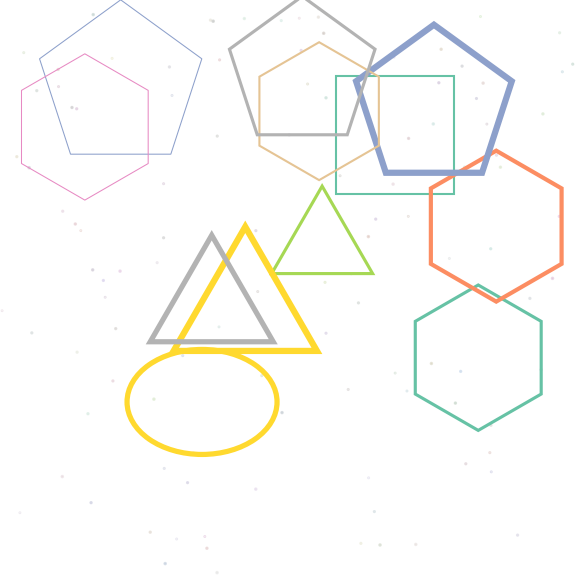[{"shape": "square", "thickness": 1, "radius": 0.51, "center": [0.684, 0.765]}, {"shape": "hexagon", "thickness": 1.5, "radius": 0.63, "center": [0.828, 0.38]}, {"shape": "hexagon", "thickness": 2, "radius": 0.65, "center": [0.859, 0.608]}, {"shape": "pentagon", "thickness": 0.5, "radius": 0.74, "center": [0.209, 0.852]}, {"shape": "pentagon", "thickness": 3, "radius": 0.71, "center": [0.751, 0.815]}, {"shape": "hexagon", "thickness": 0.5, "radius": 0.63, "center": [0.147, 0.779]}, {"shape": "triangle", "thickness": 1.5, "radius": 0.5, "center": [0.558, 0.576]}, {"shape": "oval", "thickness": 2.5, "radius": 0.65, "center": [0.35, 0.303]}, {"shape": "triangle", "thickness": 3, "radius": 0.72, "center": [0.425, 0.463]}, {"shape": "hexagon", "thickness": 1, "radius": 0.6, "center": [0.553, 0.807]}, {"shape": "pentagon", "thickness": 1.5, "radius": 0.66, "center": [0.523, 0.873]}, {"shape": "triangle", "thickness": 2.5, "radius": 0.61, "center": [0.367, 0.469]}]